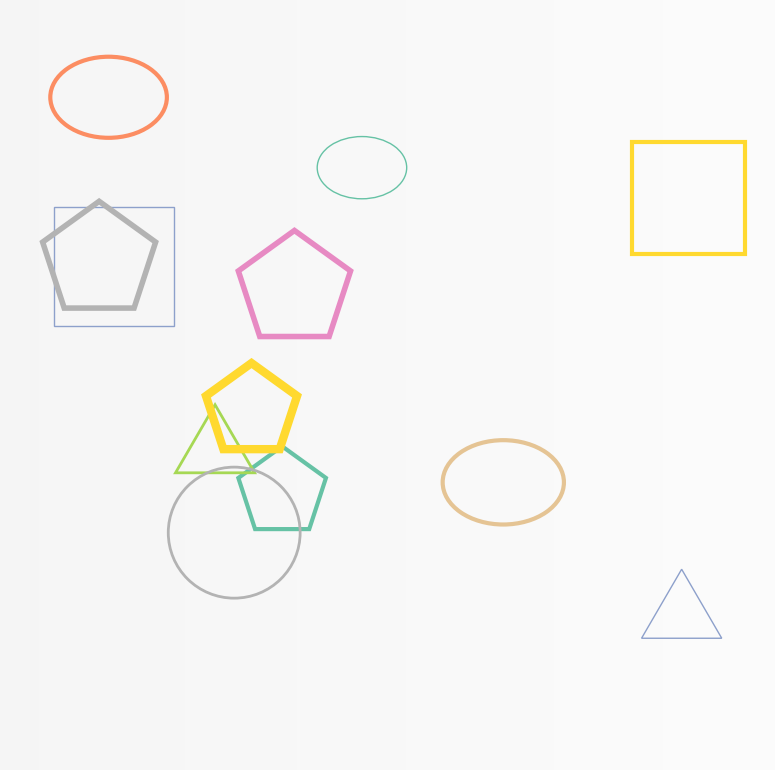[{"shape": "pentagon", "thickness": 1.5, "radius": 0.3, "center": [0.364, 0.361]}, {"shape": "oval", "thickness": 0.5, "radius": 0.29, "center": [0.467, 0.782]}, {"shape": "oval", "thickness": 1.5, "radius": 0.38, "center": [0.14, 0.874]}, {"shape": "triangle", "thickness": 0.5, "radius": 0.3, "center": [0.88, 0.201]}, {"shape": "square", "thickness": 0.5, "radius": 0.39, "center": [0.147, 0.654]}, {"shape": "pentagon", "thickness": 2, "radius": 0.38, "center": [0.38, 0.625]}, {"shape": "triangle", "thickness": 1, "radius": 0.29, "center": [0.277, 0.415]}, {"shape": "pentagon", "thickness": 3, "radius": 0.31, "center": [0.325, 0.467]}, {"shape": "square", "thickness": 1.5, "radius": 0.37, "center": [0.888, 0.743]}, {"shape": "oval", "thickness": 1.5, "radius": 0.39, "center": [0.649, 0.374]}, {"shape": "pentagon", "thickness": 2, "radius": 0.38, "center": [0.128, 0.662]}, {"shape": "circle", "thickness": 1, "radius": 0.43, "center": [0.302, 0.308]}]